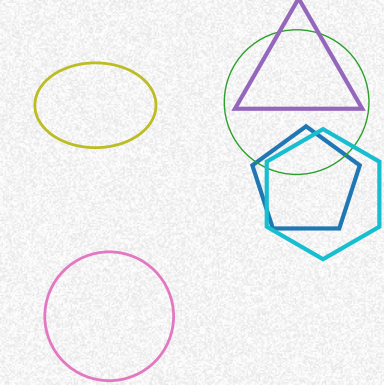[{"shape": "pentagon", "thickness": 3, "radius": 0.73, "center": [0.795, 0.525]}, {"shape": "circle", "thickness": 1, "radius": 0.94, "center": [0.77, 0.735]}, {"shape": "triangle", "thickness": 3, "radius": 0.95, "center": [0.776, 0.813]}, {"shape": "circle", "thickness": 2, "radius": 0.84, "center": [0.284, 0.179]}, {"shape": "oval", "thickness": 2, "radius": 0.79, "center": [0.248, 0.727]}, {"shape": "hexagon", "thickness": 3, "radius": 0.84, "center": [0.839, 0.496]}]